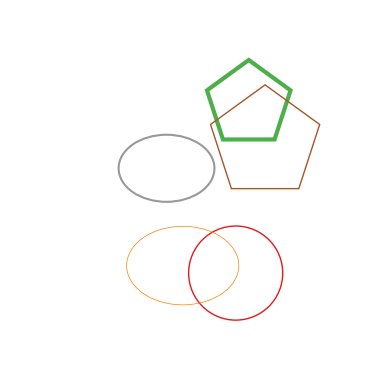[{"shape": "circle", "thickness": 1, "radius": 0.61, "center": [0.612, 0.291]}, {"shape": "pentagon", "thickness": 3, "radius": 0.57, "center": [0.646, 0.73]}, {"shape": "oval", "thickness": 0.5, "radius": 0.73, "center": [0.475, 0.31]}, {"shape": "pentagon", "thickness": 1, "radius": 0.75, "center": [0.689, 0.631]}, {"shape": "oval", "thickness": 1.5, "radius": 0.62, "center": [0.433, 0.563]}]